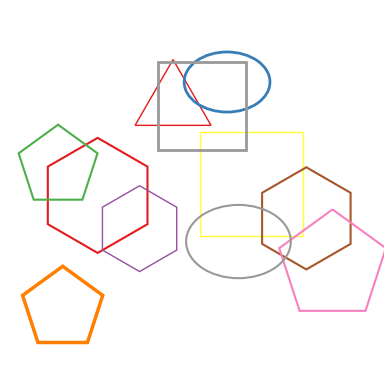[{"shape": "hexagon", "thickness": 1.5, "radius": 0.75, "center": [0.254, 0.492]}, {"shape": "triangle", "thickness": 1, "radius": 0.57, "center": [0.449, 0.731]}, {"shape": "oval", "thickness": 2, "radius": 0.56, "center": [0.59, 0.787]}, {"shape": "pentagon", "thickness": 1.5, "radius": 0.54, "center": [0.151, 0.568]}, {"shape": "hexagon", "thickness": 1, "radius": 0.56, "center": [0.363, 0.406]}, {"shape": "pentagon", "thickness": 2.5, "radius": 0.55, "center": [0.163, 0.199]}, {"shape": "square", "thickness": 1, "radius": 0.67, "center": [0.653, 0.522]}, {"shape": "hexagon", "thickness": 1.5, "radius": 0.66, "center": [0.796, 0.433]}, {"shape": "pentagon", "thickness": 1.5, "radius": 0.73, "center": [0.864, 0.31]}, {"shape": "oval", "thickness": 1.5, "radius": 0.68, "center": [0.619, 0.373]}, {"shape": "square", "thickness": 2, "radius": 0.57, "center": [0.524, 0.725]}]